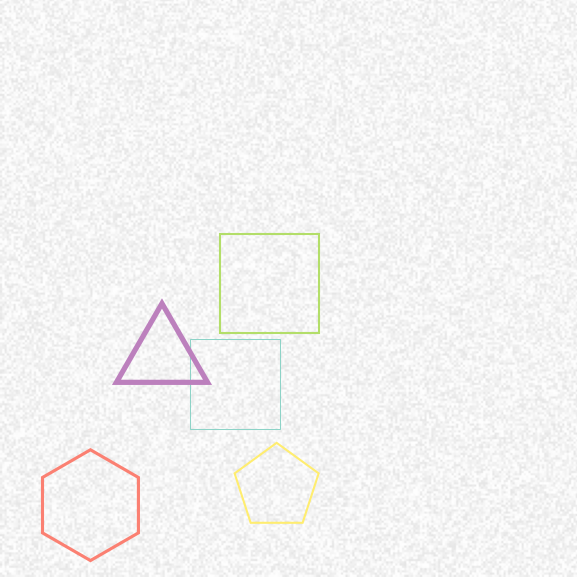[{"shape": "square", "thickness": 0.5, "radius": 0.39, "center": [0.407, 0.334]}, {"shape": "hexagon", "thickness": 1.5, "radius": 0.48, "center": [0.157, 0.124]}, {"shape": "square", "thickness": 1, "radius": 0.43, "center": [0.467, 0.509]}, {"shape": "triangle", "thickness": 2.5, "radius": 0.46, "center": [0.28, 0.383]}, {"shape": "pentagon", "thickness": 1, "radius": 0.38, "center": [0.479, 0.156]}]